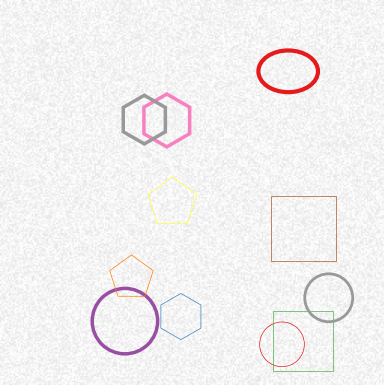[{"shape": "oval", "thickness": 3, "radius": 0.39, "center": [0.749, 0.815]}, {"shape": "circle", "thickness": 0.5, "radius": 0.29, "center": [0.732, 0.106]}, {"shape": "hexagon", "thickness": 0.5, "radius": 0.3, "center": [0.47, 0.178]}, {"shape": "square", "thickness": 0.5, "radius": 0.39, "center": [0.788, 0.115]}, {"shape": "circle", "thickness": 2.5, "radius": 0.42, "center": [0.325, 0.166]}, {"shape": "pentagon", "thickness": 0.5, "radius": 0.3, "center": [0.341, 0.279]}, {"shape": "pentagon", "thickness": 0.5, "radius": 0.33, "center": [0.448, 0.474]}, {"shape": "square", "thickness": 0.5, "radius": 0.42, "center": [0.788, 0.406]}, {"shape": "hexagon", "thickness": 2.5, "radius": 0.34, "center": [0.433, 0.687]}, {"shape": "hexagon", "thickness": 2.5, "radius": 0.32, "center": [0.375, 0.689]}, {"shape": "circle", "thickness": 2, "radius": 0.31, "center": [0.854, 0.227]}]